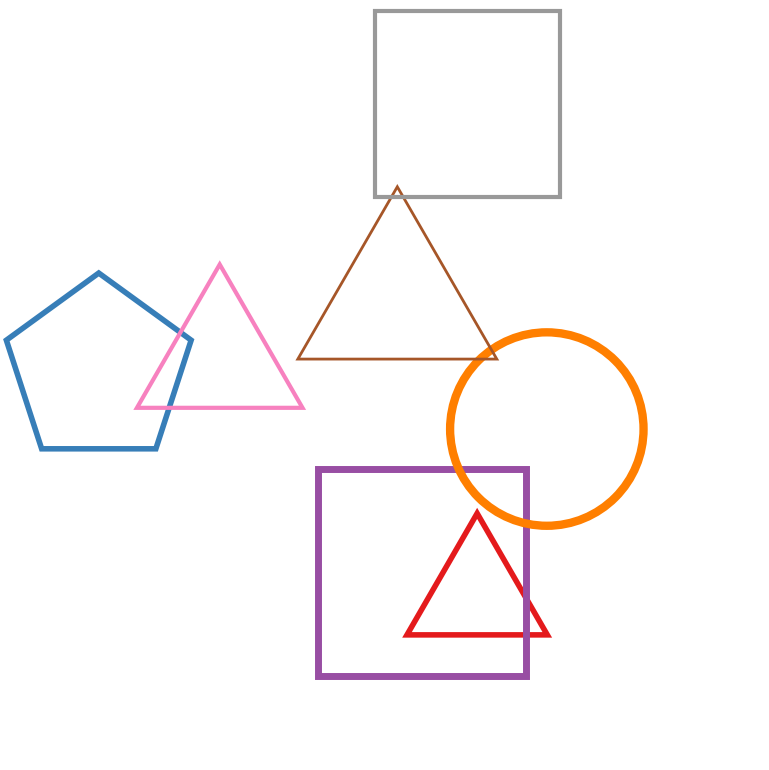[{"shape": "triangle", "thickness": 2, "radius": 0.53, "center": [0.62, 0.228]}, {"shape": "pentagon", "thickness": 2, "radius": 0.63, "center": [0.128, 0.519]}, {"shape": "square", "thickness": 2.5, "radius": 0.67, "center": [0.548, 0.256]}, {"shape": "circle", "thickness": 3, "radius": 0.63, "center": [0.71, 0.443]}, {"shape": "triangle", "thickness": 1, "radius": 0.75, "center": [0.516, 0.608]}, {"shape": "triangle", "thickness": 1.5, "radius": 0.62, "center": [0.285, 0.532]}, {"shape": "square", "thickness": 1.5, "radius": 0.6, "center": [0.607, 0.865]}]